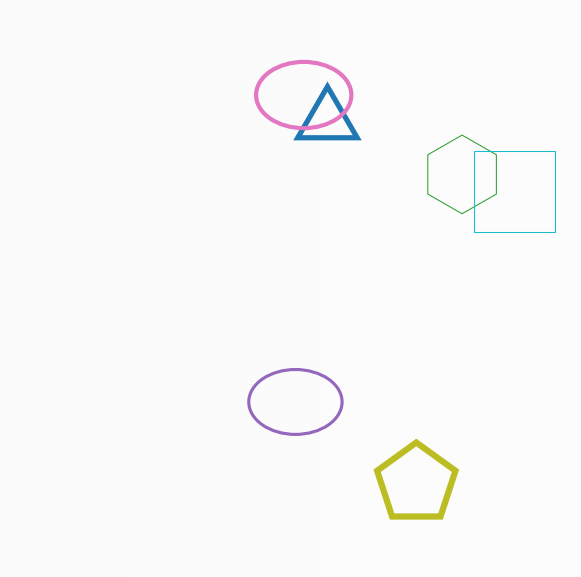[{"shape": "triangle", "thickness": 2.5, "radius": 0.3, "center": [0.563, 0.79]}, {"shape": "hexagon", "thickness": 0.5, "radius": 0.34, "center": [0.795, 0.697]}, {"shape": "oval", "thickness": 1.5, "radius": 0.4, "center": [0.508, 0.303]}, {"shape": "oval", "thickness": 2, "radius": 0.41, "center": [0.523, 0.835]}, {"shape": "pentagon", "thickness": 3, "radius": 0.35, "center": [0.716, 0.162]}, {"shape": "square", "thickness": 0.5, "radius": 0.35, "center": [0.885, 0.668]}]